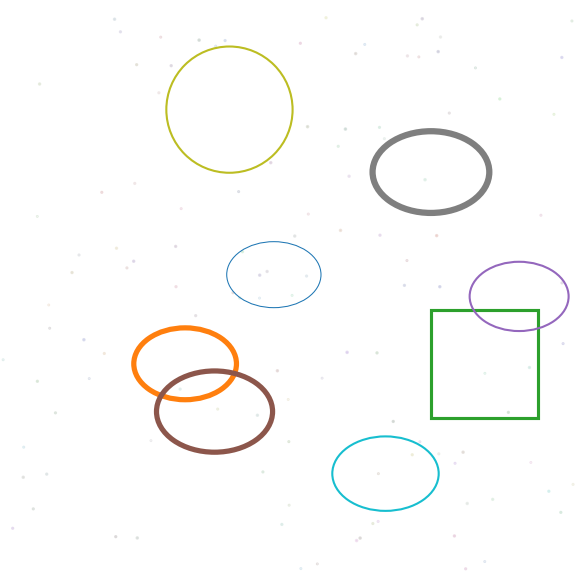[{"shape": "oval", "thickness": 0.5, "radius": 0.41, "center": [0.474, 0.524]}, {"shape": "oval", "thickness": 2.5, "radius": 0.44, "center": [0.321, 0.369]}, {"shape": "square", "thickness": 1.5, "radius": 0.46, "center": [0.839, 0.369]}, {"shape": "oval", "thickness": 1, "radius": 0.43, "center": [0.899, 0.486]}, {"shape": "oval", "thickness": 2.5, "radius": 0.5, "center": [0.372, 0.286]}, {"shape": "oval", "thickness": 3, "radius": 0.51, "center": [0.746, 0.701]}, {"shape": "circle", "thickness": 1, "radius": 0.55, "center": [0.397, 0.809]}, {"shape": "oval", "thickness": 1, "radius": 0.46, "center": [0.668, 0.179]}]